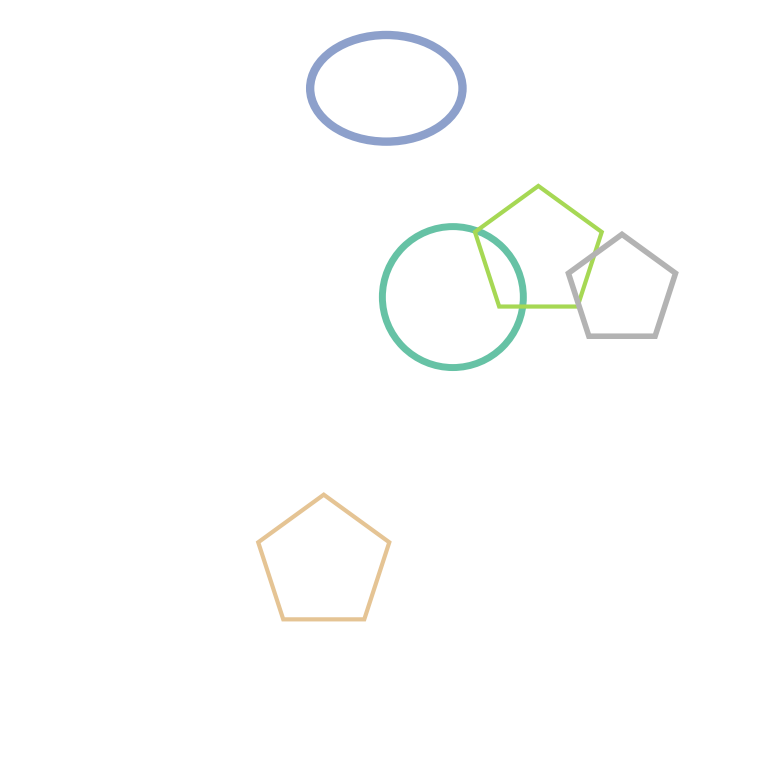[{"shape": "circle", "thickness": 2.5, "radius": 0.46, "center": [0.588, 0.614]}, {"shape": "oval", "thickness": 3, "radius": 0.49, "center": [0.502, 0.885]}, {"shape": "pentagon", "thickness": 1.5, "radius": 0.43, "center": [0.699, 0.672]}, {"shape": "pentagon", "thickness": 1.5, "radius": 0.45, "center": [0.42, 0.268]}, {"shape": "pentagon", "thickness": 2, "radius": 0.37, "center": [0.808, 0.623]}]